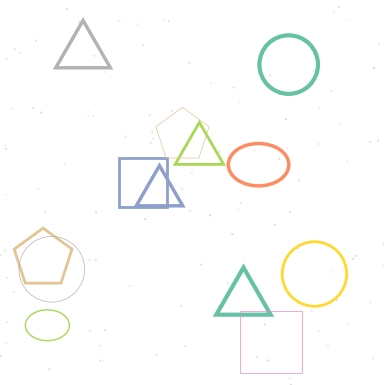[{"shape": "triangle", "thickness": 3, "radius": 0.41, "center": [0.632, 0.223]}, {"shape": "circle", "thickness": 3, "radius": 0.38, "center": [0.75, 0.832]}, {"shape": "oval", "thickness": 2.5, "radius": 0.39, "center": [0.672, 0.572]}, {"shape": "triangle", "thickness": 2.5, "radius": 0.35, "center": [0.414, 0.5]}, {"shape": "square", "thickness": 2, "radius": 0.32, "center": [0.372, 0.525]}, {"shape": "square", "thickness": 0.5, "radius": 0.4, "center": [0.704, 0.112]}, {"shape": "oval", "thickness": 1, "radius": 0.29, "center": [0.123, 0.155]}, {"shape": "triangle", "thickness": 2, "radius": 0.36, "center": [0.518, 0.609]}, {"shape": "circle", "thickness": 2, "radius": 0.42, "center": [0.817, 0.288]}, {"shape": "pentagon", "thickness": 2, "radius": 0.39, "center": [0.112, 0.328]}, {"shape": "pentagon", "thickness": 0.5, "radius": 0.36, "center": [0.474, 0.648]}, {"shape": "circle", "thickness": 0.5, "radius": 0.43, "center": [0.134, 0.301]}, {"shape": "triangle", "thickness": 2.5, "radius": 0.41, "center": [0.216, 0.865]}]